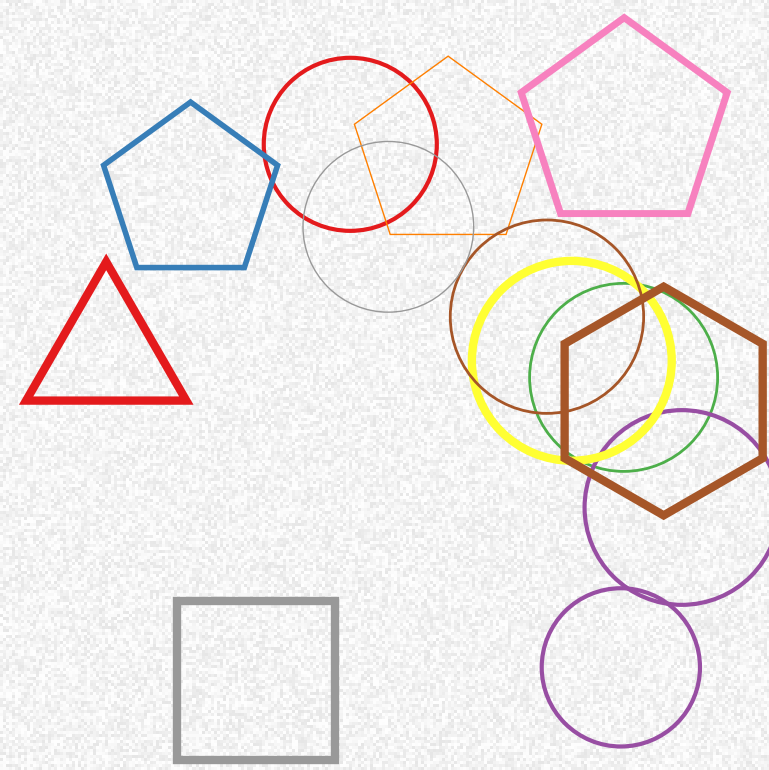[{"shape": "triangle", "thickness": 3, "radius": 0.6, "center": [0.138, 0.54]}, {"shape": "circle", "thickness": 1.5, "radius": 0.56, "center": [0.455, 0.813]}, {"shape": "pentagon", "thickness": 2, "radius": 0.59, "center": [0.248, 0.749]}, {"shape": "circle", "thickness": 1, "radius": 0.61, "center": [0.81, 0.51]}, {"shape": "circle", "thickness": 1.5, "radius": 0.63, "center": [0.886, 0.341]}, {"shape": "circle", "thickness": 1.5, "radius": 0.51, "center": [0.806, 0.133]}, {"shape": "pentagon", "thickness": 0.5, "radius": 0.64, "center": [0.582, 0.799]}, {"shape": "circle", "thickness": 3, "radius": 0.65, "center": [0.743, 0.531]}, {"shape": "circle", "thickness": 1, "radius": 0.63, "center": [0.71, 0.589]}, {"shape": "hexagon", "thickness": 3, "radius": 0.74, "center": [0.862, 0.479]}, {"shape": "pentagon", "thickness": 2.5, "radius": 0.7, "center": [0.811, 0.836]}, {"shape": "circle", "thickness": 0.5, "radius": 0.55, "center": [0.504, 0.705]}, {"shape": "square", "thickness": 3, "radius": 0.51, "center": [0.333, 0.116]}]